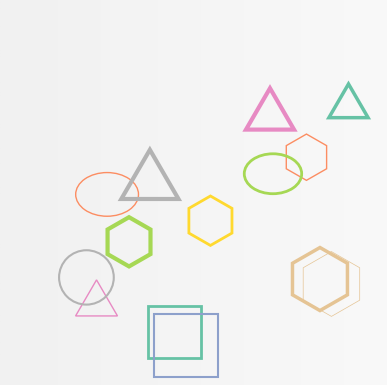[{"shape": "square", "thickness": 2, "radius": 0.34, "center": [0.45, 0.138]}, {"shape": "triangle", "thickness": 2.5, "radius": 0.29, "center": [0.899, 0.724]}, {"shape": "oval", "thickness": 1, "radius": 0.41, "center": [0.276, 0.495]}, {"shape": "hexagon", "thickness": 1, "radius": 0.3, "center": [0.791, 0.592]}, {"shape": "square", "thickness": 1.5, "radius": 0.41, "center": [0.48, 0.103]}, {"shape": "triangle", "thickness": 3, "radius": 0.36, "center": [0.697, 0.699]}, {"shape": "triangle", "thickness": 1, "radius": 0.31, "center": [0.249, 0.211]}, {"shape": "oval", "thickness": 2, "radius": 0.37, "center": [0.704, 0.549]}, {"shape": "hexagon", "thickness": 3, "radius": 0.32, "center": [0.333, 0.372]}, {"shape": "hexagon", "thickness": 2, "radius": 0.32, "center": [0.543, 0.427]}, {"shape": "hexagon", "thickness": 0.5, "radius": 0.42, "center": [0.855, 0.262]}, {"shape": "hexagon", "thickness": 2.5, "radius": 0.41, "center": [0.826, 0.275]}, {"shape": "triangle", "thickness": 3, "radius": 0.43, "center": [0.387, 0.526]}, {"shape": "circle", "thickness": 1.5, "radius": 0.35, "center": [0.223, 0.279]}]